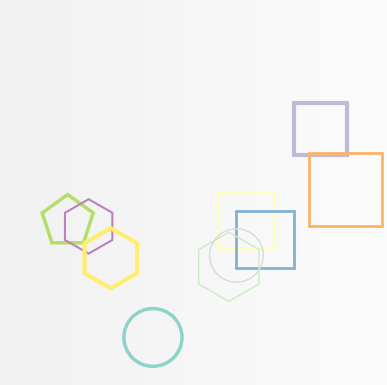[{"shape": "circle", "thickness": 2.5, "radius": 0.37, "center": [0.395, 0.124]}, {"shape": "square", "thickness": 1.5, "radius": 0.36, "center": [0.639, 0.429]}, {"shape": "square", "thickness": 3, "radius": 0.34, "center": [0.827, 0.664]}, {"shape": "square", "thickness": 2, "radius": 0.37, "center": [0.684, 0.378]}, {"shape": "square", "thickness": 2, "radius": 0.47, "center": [0.891, 0.508]}, {"shape": "pentagon", "thickness": 2.5, "radius": 0.35, "center": [0.175, 0.425]}, {"shape": "circle", "thickness": 1, "radius": 0.35, "center": [0.61, 0.336]}, {"shape": "hexagon", "thickness": 1.5, "radius": 0.35, "center": [0.229, 0.412]}, {"shape": "hexagon", "thickness": 1, "radius": 0.45, "center": [0.59, 0.307]}, {"shape": "hexagon", "thickness": 3, "radius": 0.39, "center": [0.286, 0.329]}]